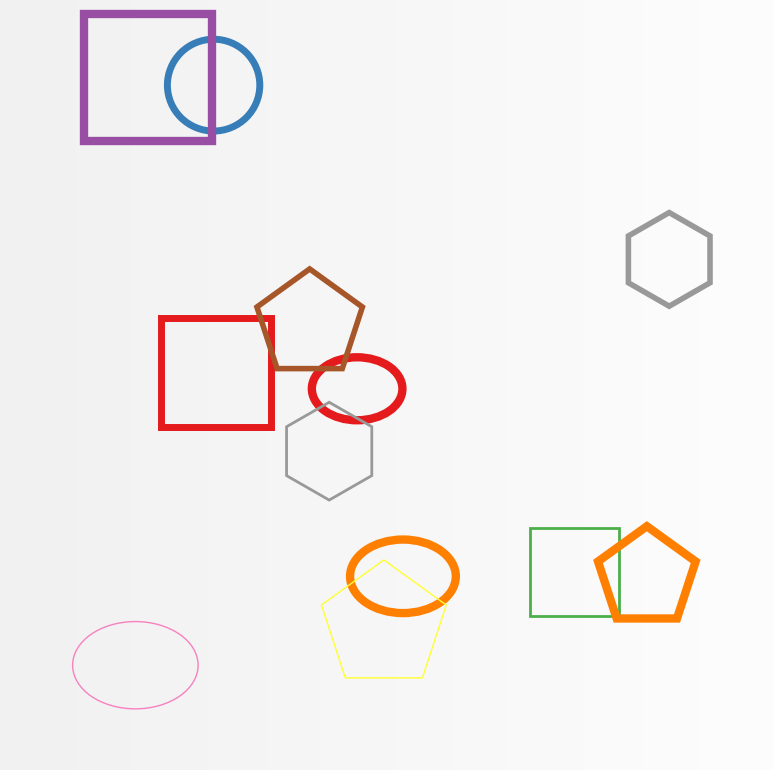[{"shape": "oval", "thickness": 3, "radius": 0.29, "center": [0.461, 0.495]}, {"shape": "square", "thickness": 2.5, "radius": 0.35, "center": [0.278, 0.516]}, {"shape": "circle", "thickness": 2.5, "radius": 0.3, "center": [0.276, 0.889]}, {"shape": "square", "thickness": 1, "radius": 0.29, "center": [0.741, 0.257]}, {"shape": "square", "thickness": 3, "radius": 0.41, "center": [0.191, 0.899]}, {"shape": "oval", "thickness": 3, "radius": 0.34, "center": [0.52, 0.252]}, {"shape": "pentagon", "thickness": 3, "radius": 0.33, "center": [0.835, 0.25]}, {"shape": "pentagon", "thickness": 0.5, "radius": 0.42, "center": [0.495, 0.188]}, {"shape": "pentagon", "thickness": 2, "radius": 0.36, "center": [0.4, 0.579]}, {"shape": "oval", "thickness": 0.5, "radius": 0.4, "center": [0.175, 0.136]}, {"shape": "hexagon", "thickness": 2, "radius": 0.3, "center": [0.863, 0.663]}, {"shape": "hexagon", "thickness": 1, "radius": 0.32, "center": [0.425, 0.414]}]